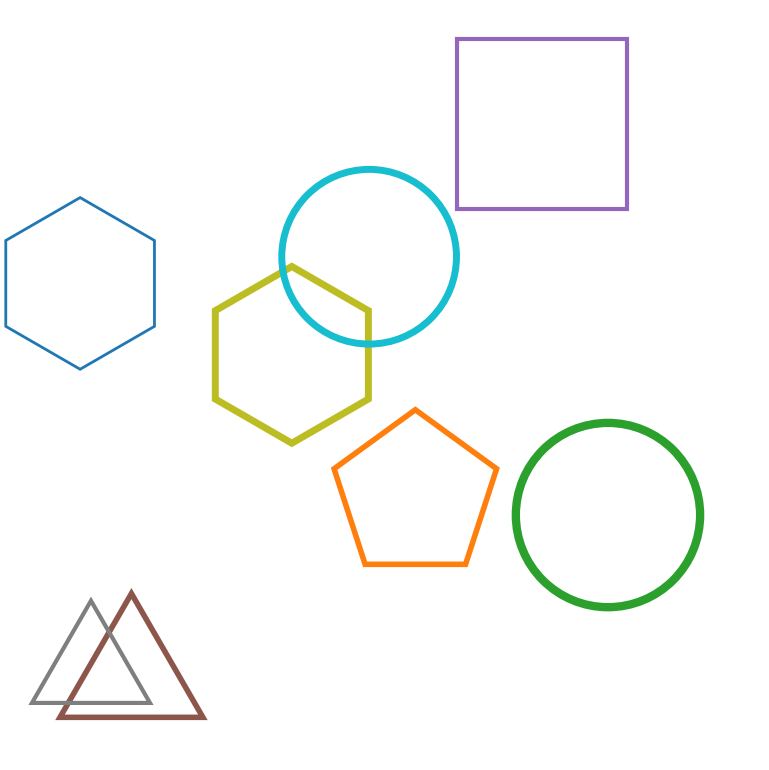[{"shape": "hexagon", "thickness": 1, "radius": 0.56, "center": [0.104, 0.632]}, {"shape": "pentagon", "thickness": 2, "radius": 0.55, "center": [0.539, 0.357]}, {"shape": "circle", "thickness": 3, "radius": 0.6, "center": [0.79, 0.331]}, {"shape": "square", "thickness": 1.5, "radius": 0.55, "center": [0.703, 0.839]}, {"shape": "triangle", "thickness": 2, "radius": 0.54, "center": [0.171, 0.122]}, {"shape": "triangle", "thickness": 1.5, "radius": 0.44, "center": [0.118, 0.131]}, {"shape": "hexagon", "thickness": 2.5, "radius": 0.57, "center": [0.379, 0.539]}, {"shape": "circle", "thickness": 2.5, "radius": 0.57, "center": [0.479, 0.667]}]